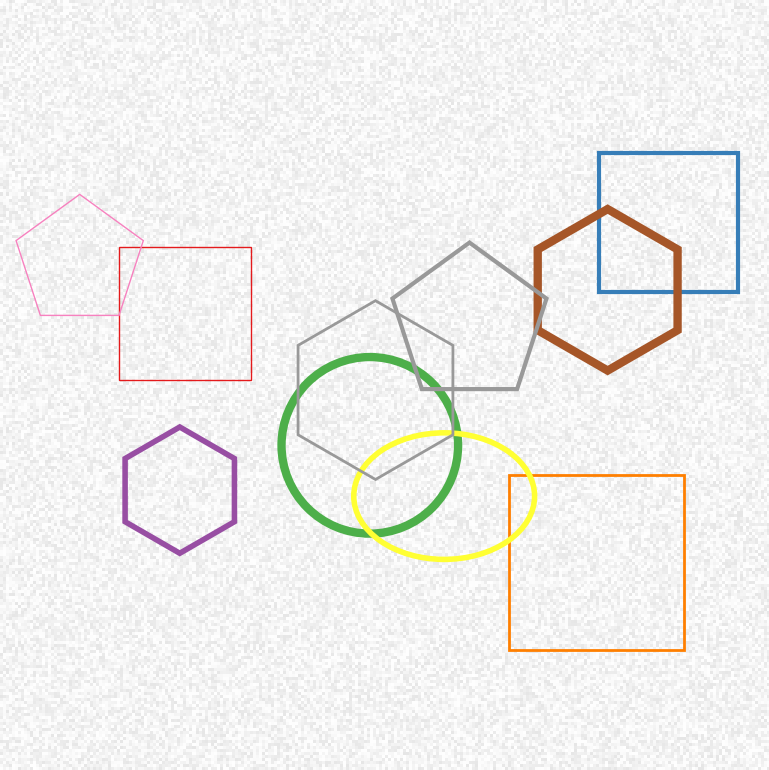[{"shape": "square", "thickness": 0.5, "radius": 0.43, "center": [0.24, 0.593]}, {"shape": "square", "thickness": 1.5, "radius": 0.45, "center": [0.869, 0.711]}, {"shape": "circle", "thickness": 3, "radius": 0.57, "center": [0.48, 0.422]}, {"shape": "hexagon", "thickness": 2, "radius": 0.41, "center": [0.233, 0.363]}, {"shape": "square", "thickness": 1, "radius": 0.57, "center": [0.775, 0.27]}, {"shape": "oval", "thickness": 2, "radius": 0.59, "center": [0.577, 0.356]}, {"shape": "hexagon", "thickness": 3, "radius": 0.52, "center": [0.789, 0.624]}, {"shape": "pentagon", "thickness": 0.5, "radius": 0.43, "center": [0.103, 0.661]}, {"shape": "pentagon", "thickness": 1.5, "radius": 0.53, "center": [0.61, 0.58]}, {"shape": "hexagon", "thickness": 1, "radius": 0.58, "center": [0.488, 0.493]}]